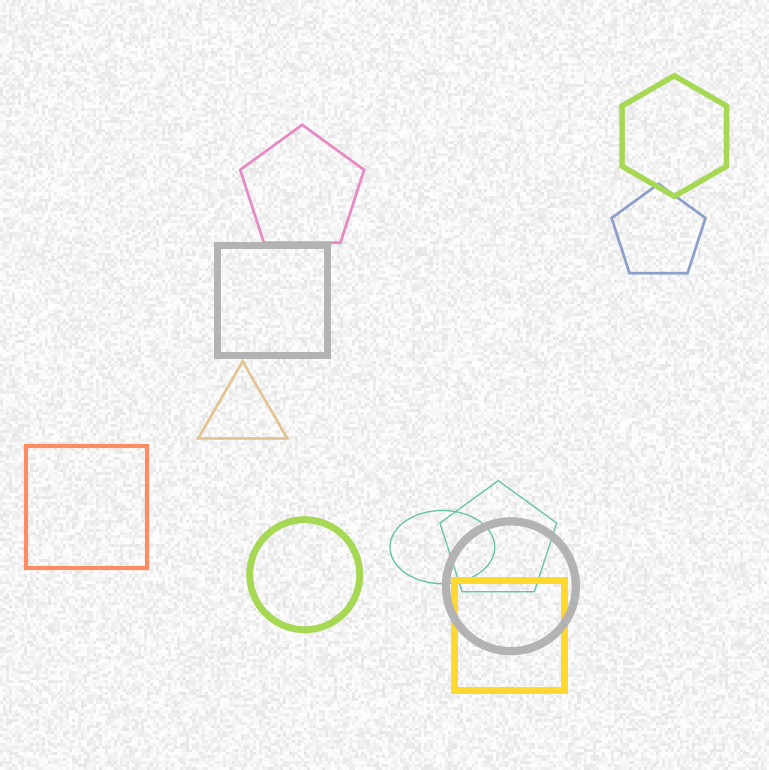[{"shape": "oval", "thickness": 0.5, "radius": 0.34, "center": [0.575, 0.289]}, {"shape": "pentagon", "thickness": 0.5, "radius": 0.4, "center": [0.647, 0.296]}, {"shape": "square", "thickness": 1.5, "radius": 0.4, "center": [0.112, 0.341]}, {"shape": "pentagon", "thickness": 1, "radius": 0.32, "center": [0.855, 0.697]}, {"shape": "pentagon", "thickness": 1, "radius": 0.42, "center": [0.392, 0.753]}, {"shape": "hexagon", "thickness": 2, "radius": 0.39, "center": [0.876, 0.823]}, {"shape": "circle", "thickness": 2.5, "radius": 0.36, "center": [0.396, 0.254]}, {"shape": "square", "thickness": 2.5, "radius": 0.36, "center": [0.661, 0.176]}, {"shape": "triangle", "thickness": 1, "radius": 0.33, "center": [0.315, 0.464]}, {"shape": "square", "thickness": 2.5, "radius": 0.36, "center": [0.353, 0.61]}, {"shape": "circle", "thickness": 3, "radius": 0.42, "center": [0.664, 0.239]}]